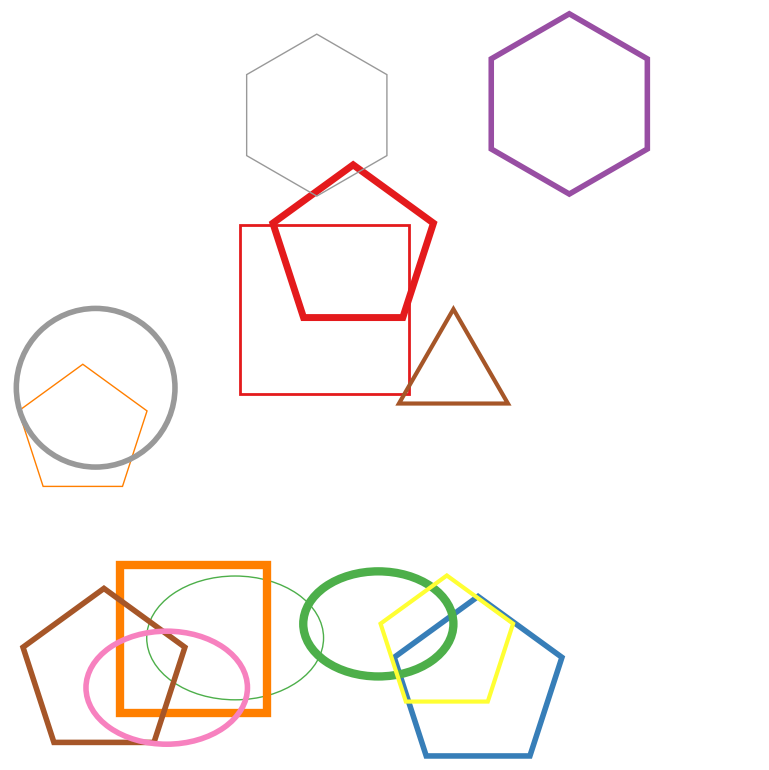[{"shape": "square", "thickness": 1, "radius": 0.55, "center": [0.422, 0.598]}, {"shape": "pentagon", "thickness": 2.5, "radius": 0.55, "center": [0.459, 0.676]}, {"shape": "pentagon", "thickness": 2, "radius": 0.57, "center": [0.621, 0.111]}, {"shape": "oval", "thickness": 3, "radius": 0.49, "center": [0.491, 0.19]}, {"shape": "oval", "thickness": 0.5, "radius": 0.57, "center": [0.305, 0.172]}, {"shape": "hexagon", "thickness": 2, "radius": 0.59, "center": [0.739, 0.865]}, {"shape": "square", "thickness": 3, "radius": 0.48, "center": [0.251, 0.17]}, {"shape": "pentagon", "thickness": 0.5, "radius": 0.44, "center": [0.108, 0.439]}, {"shape": "pentagon", "thickness": 1.5, "radius": 0.45, "center": [0.58, 0.162]}, {"shape": "pentagon", "thickness": 2, "radius": 0.55, "center": [0.135, 0.125]}, {"shape": "triangle", "thickness": 1.5, "radius": 0.41, "center": [0.589, 0.517]}, {"shape": "oval", "thickness": 2, "radius": 0.52, "center": [0.217, 0.107]}, {"shape": "circle", "thickness": 2, "radius": 0.52, "center": [0.124, 0.496]}, {"shape": "hexagon", "thickness": 0.5, "radius": 0.53, "center": [0.411, 0.85]}]